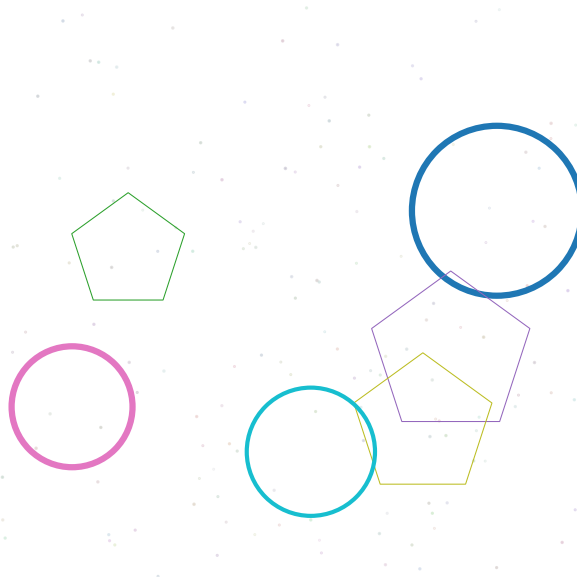[{"shape": "circle", "thickness": 3, "radius": 0.74, "center": [0.86, 0.634]}, {"shape": "pentagon", "thickness": 0.5, "radius": 0.51, "center": [0.222, 0.563]}, {"shape": "pentagon", "thickness": 0.5, "radius": 0.72, "center": [0.781, 0.386]}, {"shape": "circle", "thickness": 3, "radius": 0.52, "center": [0.125, 0.295]}, {"shape": "pentagon", "thickness": 0.5, "radius": 0.63, "center": [0.732, 0.262]}, {"shape": "circle", "thickness": 2, "radius": 0.56, "center": [0.538, 0.217]}]